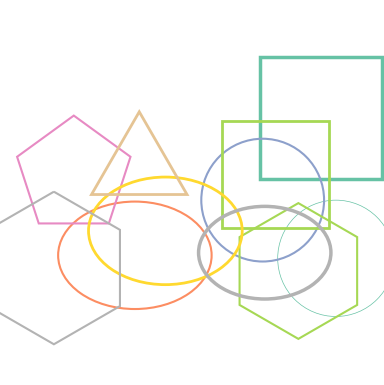[{"shape": "circle", "thickness": 0.5, "radius": 0.76, "center": [0.872, 0.329]}, {"shape": "square", "thickness": 2.5, "radius": 0.79, "center": [0.834, 0.694]}, {"shape": "oval", "thickness": 1.5, "radius": 1.0, "center": [0.35, 0.337]}, {"shape": "circle", "thickness": 1.5, "radius": 0.8, "center": [0.682, 0.48]}, {"shape": "pentagon", "thickness": 1.5, "radius": 0.77, "center": [0.192, 0.545]}, {"shape": "square", "thickness": 2, "radius": 0.69, "center": [0.716, 0.547]}, {"shape": "hexagon", "thickness": 1.5, "radius": 0.88, "center": [0.775, 0.296]}, {"shape": "oval", "thickness": 2, "radius": 1.0, "center": [0.43, 0.4]}, {"shape": "triangle", "thickness": 2, "radius": 0.72, "center": [0.362, 0.566]}, {"shape": "hexagon", "thickness": 1.5, "radius": 0.99, "center": [0.14, 0.304]}, {"shape": "oval", "thickness": 2.5, "radius": 0.86, "center": [0.688, 0.344]}]